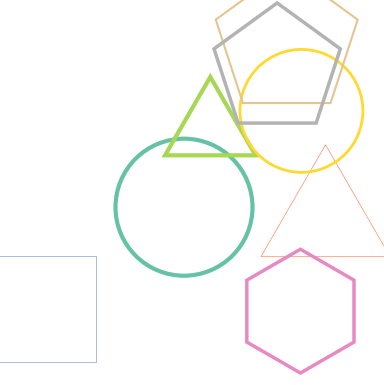[{"shape": "circle", "thickness": 3, "radius": 0.89, "center": [0.478, 0.462]}, {"shape": "triangle", "thickness": 0.5, "radius": 0.97, "center": [0.846, 0.43]}, {"shape": "square", "thickness": 0.5, "radius": 0.69, "center": [0.112, 0.197]}, {"shape": "hexagon", "thickness": 2.5, "radius": 0.8, "center": [0.78, 0.192]}, {"shape": "triangle", "thickness": 3, "radius": 0.68, "center": [0.546, 0.664]}, {"shape": "circle", "thickness": 2, "radius": 0.8, "center": [0.783, 0.712]}, {"shape": "pentagon", "thickness": 1.5, "radius": 0.97, "center": [0.745, 0.889]}, {"shape": "pentagon", "thickness": 2.5, "radius": 0.86, "center": [0.72, 0.82]}]